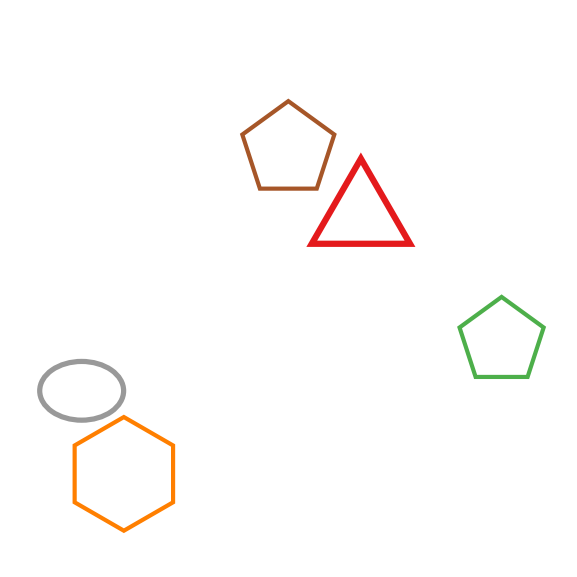[{"shape": "triangle", "thickness": 3, "radius": 0.49, "center": [0.625, 0.626]}, {"shape": "pentagon", "thickness": 2, "radius": 0.38, "center": [0.869, 0.408]}, {"shape": "hexagon", "thickness": 2, "radius": 0.49, "center": [0.214, 0.179]}, {"shape": "pentagon", "thickness": 2, "radius": 0.42, "center": [0.499, 0.74]}, {"shape": "oval", "thickness": 2.5, "radius": 0.36, "center": [0.141, 0.322]}]